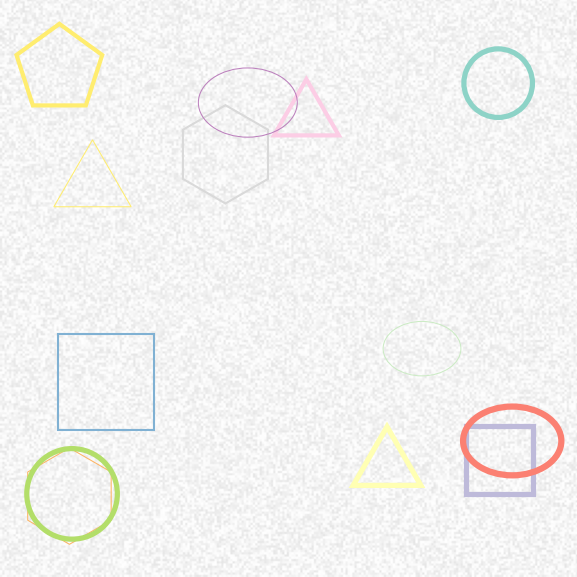[{"shape": "circle", "thickness": 2.5, "radius": 0.3, "center": [0.863, 0.855]}, {"shape": "triangle", "thickness": 2.5, "radius": 0.34, "center": [0.67, 0.192]}, {"shape": "square", "thickness": 2.5, "radius": 0.29, "center": [0.865, 0.203]}, {"shape": "oval", "thickness": 3, "radius": 0.43, "center": [0.887, 0.236]}, {"shape": "square", "thickness": 1, "radius": 0.42, "center": [0.184, 0.338]}, {"shape": "hexagon", "thickness": 0.5, "radius": 0.42, "center": [0.12, 0.14]}, {"shape": "circle", "thickness": 2.5, "radius": 0.39, "center": [0.125, 0.144]}, {"shape": "triangle", "thickness": 2, "radius": 0.32, "center": [0.531, 0.797]}, {"shape": "hexagon", "thickness": 1, "radius": 0.43, "center": [0.39, 0.732]}, {"shape": "oval", "thickness": 0.5, "radius": 0.43, "center": [0.429, 0.822]}, {"shape": "oval", "thickness": 0.5, "radius": 0.34, "center": [0.731, 0.395]}, {"shape": "triangle", "thickness": 0.5, "radius": 0.39, "center": [0.16, 0.68]}, {"shape": "pentagon", "thickness": 2, "radius": 0.39, "center": [0.103, 0.88]}]